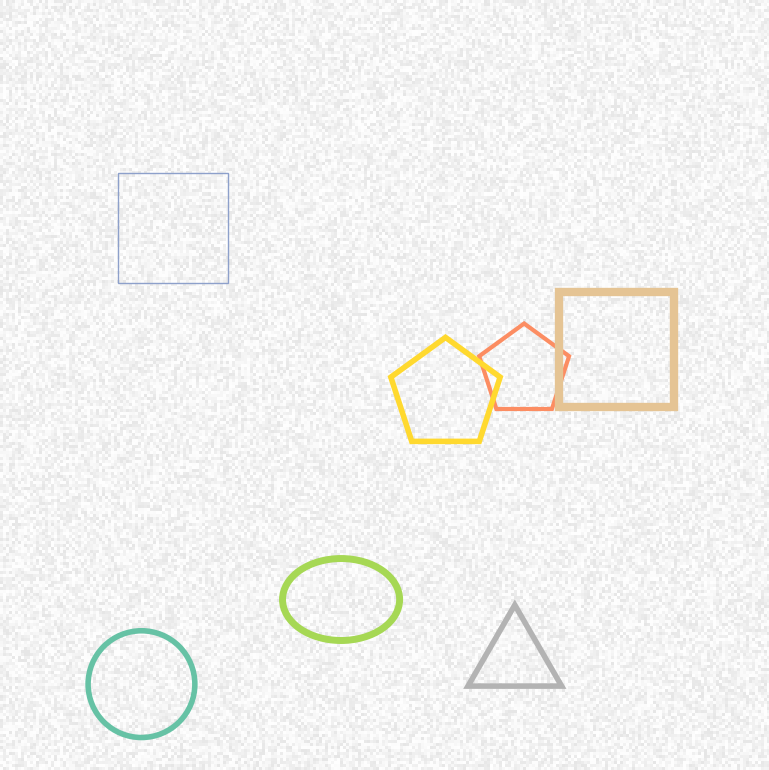[{"shape": "circle", "thickness": 2, "radius": 0.35, "center": [0.184, 0.112]}, {"shape": "pentagon", "thickness": 1.5, "radius": 0.31, "center": [0.681, 0.518]}, {"shape": "square", "thickness": 0.5, "radius": 0.36, "center": [0.225, 0.704]}, {"shape": "oval", "thickness": 2.5, "radius": 0.38, "center": [0.443, 0.221]}, {"shape": "pentagon", "thickness": 2, "radius": 0.37, "center": [0.579, 0.487]}, {"shape": "square", "thickness": 3, "radius": 0.38, "center": [0.8, 0.546]}, {"shape": "triangle", "thickness": 2, "radius": 0.35, "center": [0.669, 0.144]}]